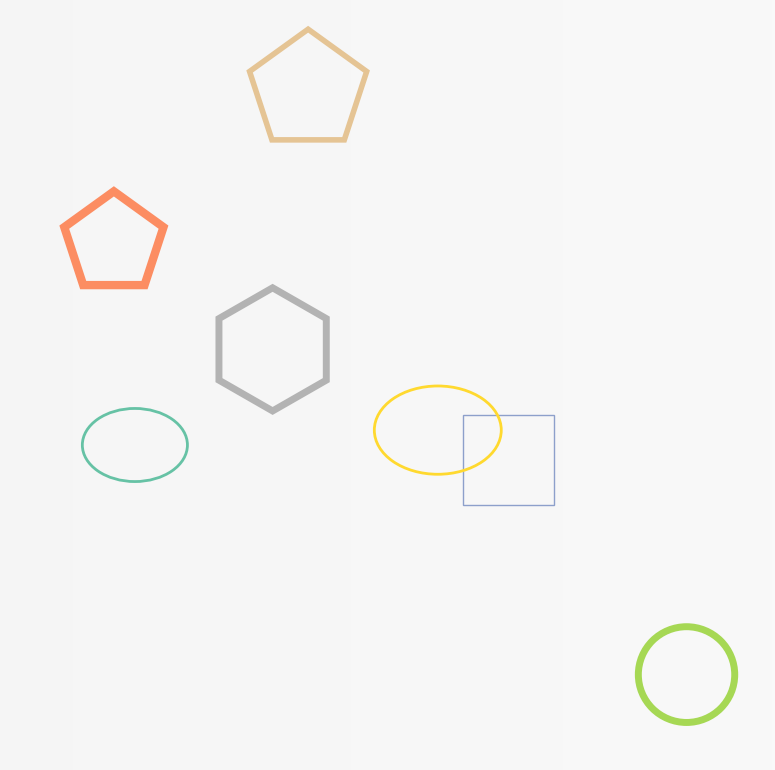[{"shape": "oval", "thickness": 1, "radius": 0.34, "center": [0.174, 0.422]}, {"shape": "pentagon", "thickness": 3, "radius": 0.34, "center": [0.147, 0.684]}, {"shape": "square", "thickness": 0.5, "radius": 0.29, "center": [0.656, 0.403]}, {"shape": "circle", "thickness": 2.5, "radius": 0.31, "center": [0.886, 0.124]}, {"shape": "oval", "thickness": 1, "radius": 0.41, "center": [0.565, 0.441]}, {"shape": "pentagon", "thickness": 2, "radius": 0.4, "center": [0.398, 0.883]}, {"shape": "hexagon", "thickness": 2.5, "radius": 0.4, "center": [0.352, 0.546]}]